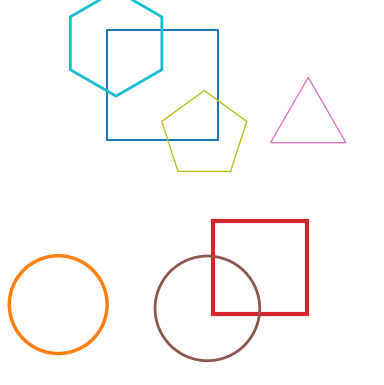[{"shape": "square", "thickness": 1.5, "radius": 0.72, "center": [0.422, 0.78]}, {"shape": "circle", "thickness": 2.5, "radius": 0.63, "center": [0.151, 0.209]}, {"shape": "square", "thickness": 3, "radius": 0.61, "center": [0.676, 0.305]}, {"shape": "circle", "thickness": 2, "radius": 0.68, "center": [0.539, 0.199]}, {"shape": "triangle", "thickness": 1, "radius": 0.57, "center": [0.801, 0.686]}, {"shape": "pentagon", "thickness": 1, "radius": 0.58, "center": [0.531, 0.649]}, {"shape": "hexagon", "thickness": 2, "radius": 0.69, "center": [0.302, 0.888]}]